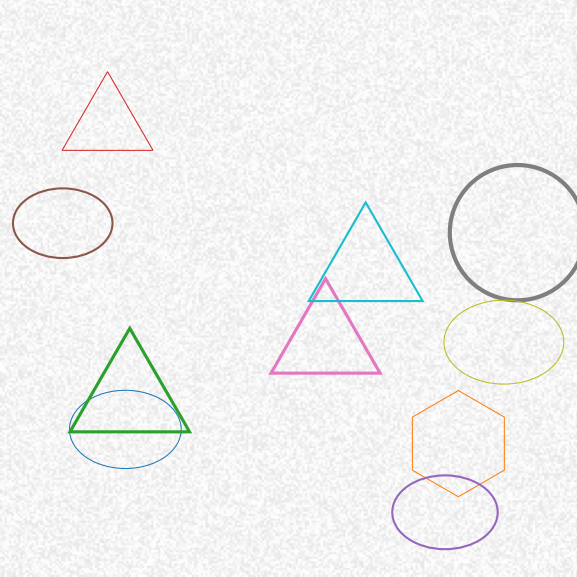[{"shape": "oval", "thickness": 0.5, "radius": 0.48, "center": [0.217, 0.256]}, {"shape": "hexagon", "thickness": 0.5, "radius": 0.46, "center": [0.794, 0.231]}, {"shape": "triangle", "thickness": 1.5, "radius": 0.6, "center": [0.225, 0.311]}, {"shape": "triangle", "thickness": 0.5, "radius": 0.45, "center": [0.186, 0.784]}, {"shape": "oval", "thickness": 1, "radius": 0.46, "center": [0.771, 0.112]}, {"shape": "oval", "thickness": 1, "radius": 0.43, "center": [0.109, 0.613]}, {"shape": "triangle", "thickness": 1.5, "radius": 0.55, "center": [0.564, 0.408]}, {"shape": "circle", "thickness": 2, "radius": 0.59, "center": [0.896, 0.596]}, {"shape": "oval", "thickness": 0.5, "radius": 0.52, "center": [0.872, 0.407]}, {"shape": "triangle", "thickness": 1, "radius": 0.57, "center": [0.633, 0.535]}]